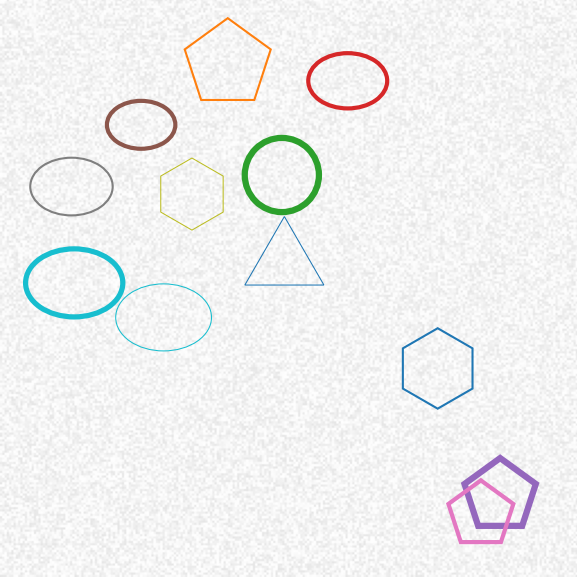[{"shape": "hexagon", "thickness": 1, "radius": 0.35, "center": [0.758, 0.361]}, {"shape": "triangle", "thickness": 0.5, "radius": 0.4, "center": [0.492, 0.545]}, {"shape": "pentagon", "thickness": 1, "radius": 0.39, "center": [0.394, 0.889]}, {"shape": "circle", "thickness": 3, "radius": 0.32, "center": [0.488, 0.696]}, {"shape": "oval", "thickness": 2, "radius": 0.34, "center": [0.602, 0.859]}, {"shape": "pentagon", "thickness": 3, "radius": 0.32, "center": [0.866, 0.141]}, {"shape": "oval", "thickness": 2, "radius": 0.3, "center": [0.244, 0.783]}, {"shape": "pentagon", "thickness": 2, "radius": 0.3, "center": [0.833, 0.108]}, {"shape": "oval", "thickness": 1, "radius": 0.36, "center": [0.124, 0.676]}, {"shape": "hexagon", "thickness": 0.5, "radius": 0.31, "center": [0.332, 0.663]}, {"shape": "oval", "thickness": 2.5, "radius": 0.42, "center": [0.128, 0.509]}, {"shape": "oval", "thickness": 0.5, "radius": 0.41, "center": [0.283, 0.45]}]